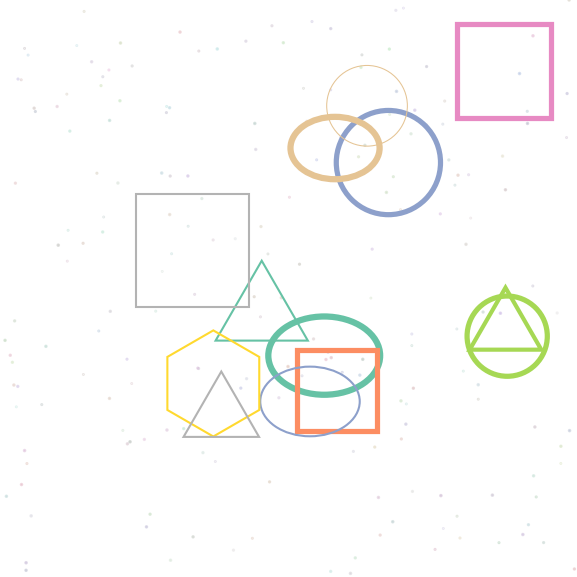[{"shape": "triangle", "thickness": 1, "radius": 0.46, "center": [0.453, 0.455]}, {"shape": "oval", "thickness": 3, "radius": 0.48, "center": [0.561, 0.383]}, {"shape": "square", "thickness": 2.5, "radius": 0.35, "center": [0.584, 0.323]}, {"shape": "oval", "thickness": 1, "radius": 0.43, "center": [0.537, 0.304]}, {"shape": "circle", "thickness": 2.5, "radius": 0.45, "center": [0.673, 0.718]}, {"shape": "square", "thickness": 2.5, "radius": 0.41, "center": [0.873, 0.877]}, {"shape": "circle", "thickness": 2.5, "radius": 0.35, "center": [0.878, 0.417]}, {"shape": "triangle", "thickness": 2, "radius": 0.36, "center": [0.875, 0.429]}, {"shape": "hexagon", "thickness": 1, "radius": 0.46, "center": [0.369, 0.335]}, {"shape": "circle", "thickness": 0.5, "radius": 0.35, "center": [0.636, 0.816]}, {"shape": "oval", "thickness": 3, "radius": 0.39, "center": [0.58, 0.743]}, {"shape": "square", "thickness": 1, "radius": 0.49, "center": [0.333, 0.565]}, {"shape": "triangle", "thickness": 1, "radius": 0.38, "center": [0.383, 0.28]}]